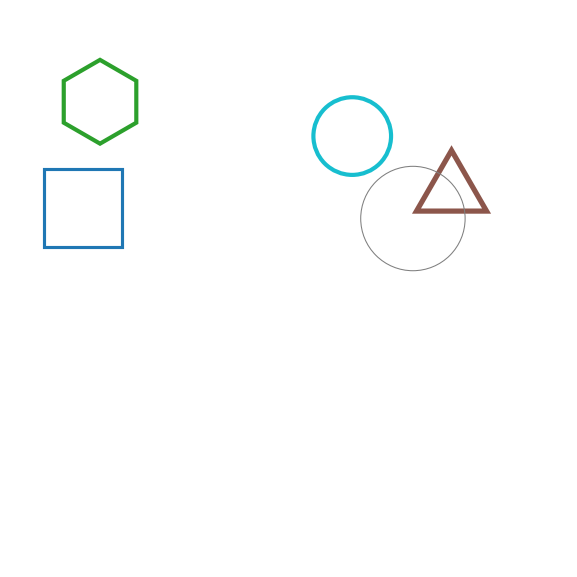[{"shape": "square", "thickness": 1.5, "radius": 0.34, "center": [0.144, 0.639]}, {"shape": "hexagon", "thickness": 2, "radius": 0.36, "center": [0.173, 0.823]}, {"shape": "triangle", "thickness": 2.5, "radius": 0.35, "center": [0.782, 0.669]}, {"shape": "circle", "thickness": 0.5, "radius": 0.45, "center": [0.715, 0.621]}, {"shape": "circle", "thickness": 2, "radius": 0.34, "center": [0.61, 0.764]}]